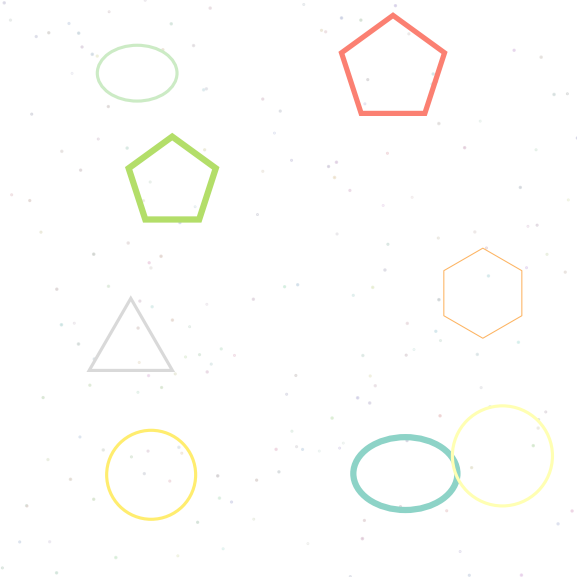[{"shape": "oval", "thickness": 3, "radius": 0.45, "center": [0.702, 0.179]}, {"shape": "circle", "thickness": 1.5, "radius": 0.43, "center": [0.87, 0.21]}, {"shape": "pentagon", "thickness": 2.5, "radius": 0.47, "center": [0.681, 0.879]}, {"shape": "hexagon", "thickness": 0.5, "radius": 0.39, "center": [0.836, 0.491]}, {"shape": "pentagon", "thickness": 3, "radius": 0.4, "center": [0.298, 0.683]}, {"shape": "triangle", "thickness": 1.5, "radius": 0.42, "center": [0.226, 0.399]}, {"shape": "oval", "thickness": 1.5, "radius": 0.35, "center": [0.238, 0.872]}, {"shape": "circle", "thickness": 1.5, "radius": 0.39, "center": [0.262, 0.177]}]